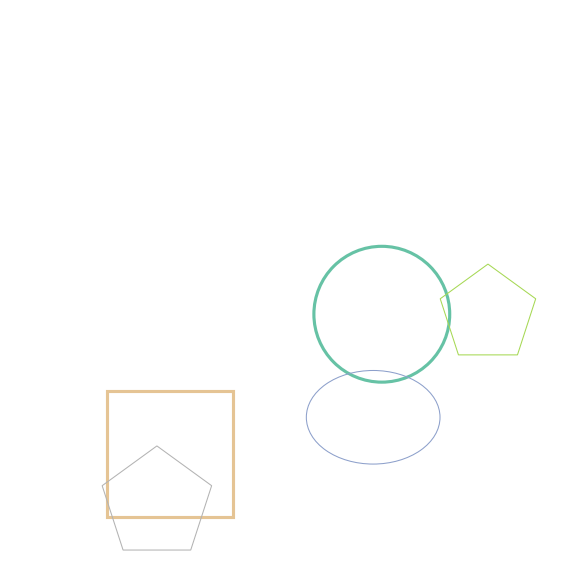[{"shape": "circle", "thickness": 1.5, "radius": 0.59, "center": [0.661, 0.455]}, {"shape": "oval", "thickness": 0.5, "radius": 0.58, "center": [0.646, 0.277]}, {"shape": "pentagon", "thickness": 0.5, "radius": 0.43, "center": [0.845, 0.455]}, {"shape": "square", "thickness": 1.5, "radius": 0.55, "center": [0.295, 0.212]}, {"shape": "pentagon", "thickness": 0.5, "radius": 0.5, "center": [0.272, 0.127]}]